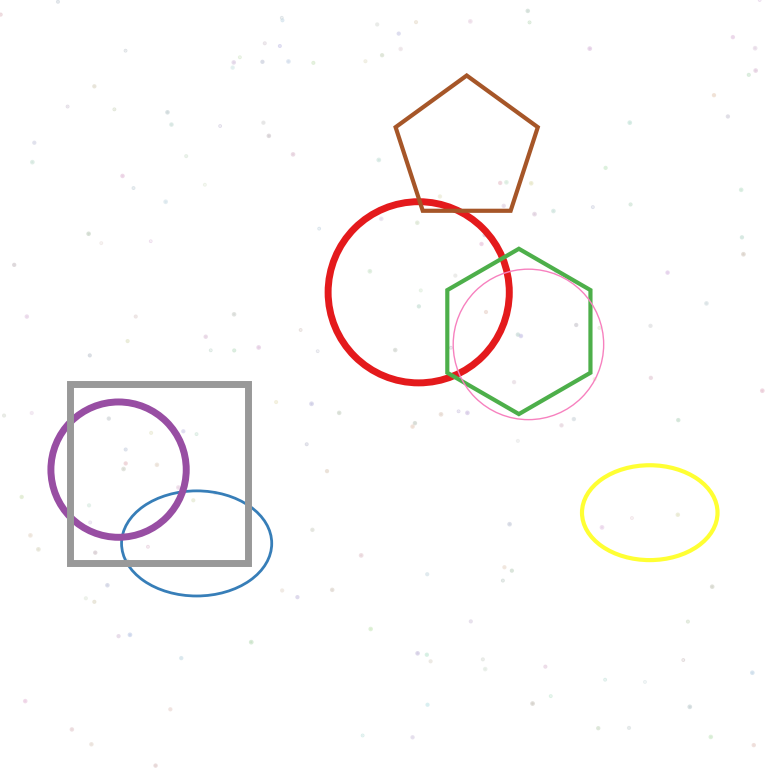[{"shape": "circle", "thickness": 2.5, "radius": 0.59, "center": [0.544, 0.62]}, {"shape": "oval", "thickness": 1, "radius": 0.49, "center": [0.255, 0.294]}, {"shape": "hexagon", "thickness": 1.5, "radius": 0.54, "center": [0.674, 0.57]}, {"shape": "circle", "thickness": 2.5, "radius": 0.44, "center": [0.154, 0.39]}, {"shape": "oval", "thickness": 1.5, "radius": 0.44, "center": [0.844, 0.334]}, {"shape": "pentagon", "thickness": 1.5, "radius": 0.49, "center": [0.606, 0.805]}, {"shape": "circle", "thickness": 0.5, "radius": 0.49, "center": [0.686, 0.553]}, {"shape": "square", "thickness": 2.5, "radius": 0.58, "center": [0.206, 0.385]}]